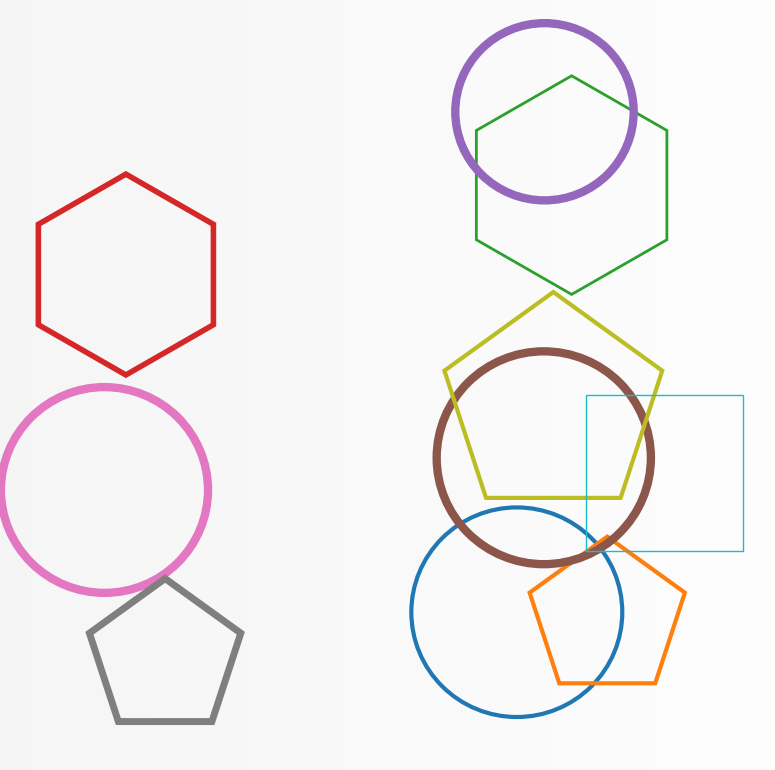[{"shape": "circle", "thickness": 1.5, "radius": 0.68, "center": [0.667, 0.205]}, {"shape": "pentagon", "thickness": 1.5, "radius": 0.53, "center": [0.784, 0.198]}, {"shape": "hexagon", "thickness": 1, "radius": 0.71, "center": [0.738, 0.76]}, {"shape": "hexagon", "thickness": 2, "radius": 0.65, "center": [0.162, 0.643]}, {"shape": "circle", "thickness": 3, "radius": 0.58, "center": [0.703, 0.855]}, {"shape": "circle", "thickness": 3, "radius": 0.69, "center": [0.702, 0.406]}, {"shape": "circle", "thickness": 3, "radius": 0.67, "center": [0.135, 0.364]}, {"shape": "pentagon", "thickness": 2.5, "radius": 0.51, "center": [0.213, 0.146]}, {"shape": "pentagon", "thickness": 1.5, "radius": 0.74, "center": [0.714, 0.473]}, {"shape": "square", "thickness": 0.5, "radius": 0.51, "center": [0.857, 0.385]}]